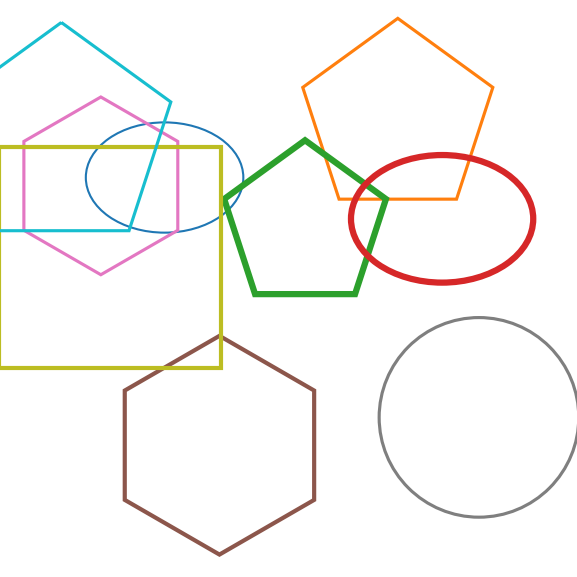[{"shape": "oval", "thickness": 1, "radius": 0.68, "center": [0.285, 0.692]}, {"shape": "pentagon", "thickness": 1.5, "radius": 0.87, "center": [0.689, 0.794]}, {"shape": "pentagon", "thickness": 3, "radius": 0.74, "center": [0.528, 0.609]}, {"shape": "oval", "thickness": 3, "radius": 0.79, "center": [0.766, 0.62]}, {"shape": "hexagon", "thickness": 2, "radius": 0.95, "center": [0.38, 0.228]}, {"shape": "hexagon", "thickness": 1.5, "radius": 0.77, "center": [0.175, 0.677]}, {"shape": "circle", "thickness": 1.5, "radius": 0.86, "center": [0.829, 0.276]}, {"shape": "square", "thickness": 2, "radius": 0.96, "center": [0.191, 0.553]}, {"shape": "pentagon", "thickness": 1.5, "radius": 1.0, "center": [0.106, 0.761]}]